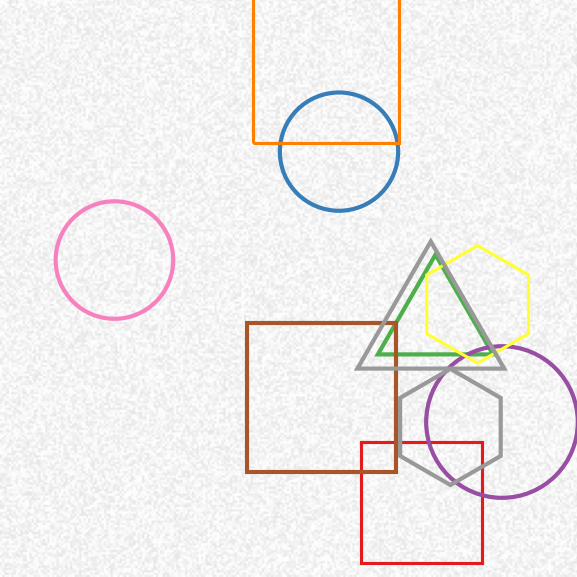[{"shape": "square", "thickness": 1.5, "radius": 0.53, "center": [0.73, 0.129]}, {"shape": "circle", "thickness": 2, "radius": 0.51, "center": [0.587, 0.737]}, {"shape": "triangle", "thickness": 2, "radius": 0.58, "center": [0.754, 0.443]}, {"shape": "circle", "thickness": 2, "radius": 0.66, "center": [0.869, 0.268]}, {"shape": "square", "thickness": 1.5, "radius": 0.63, "center": [0.565, 0.879]}, {"shape": "hexagon", "thickness": 1.5, "radius": 0.51, "center": [0.827, 0.472]}, {"shape": "square", "thickness": 2, "radius": 0.65, "center": [0.557, 0.311]}, {"shape": "circle", "thickness": 2, "radius": 0.51, "center": [0.198, 0.549]}, {"shape": "hexagon", "thickness": 2, "radius": 0.5, "center": [0.78, 0.26]}, {"shape": "triangle", "thickness": 2, "radius": 0.73, "center": [0.746, 0.434]}]